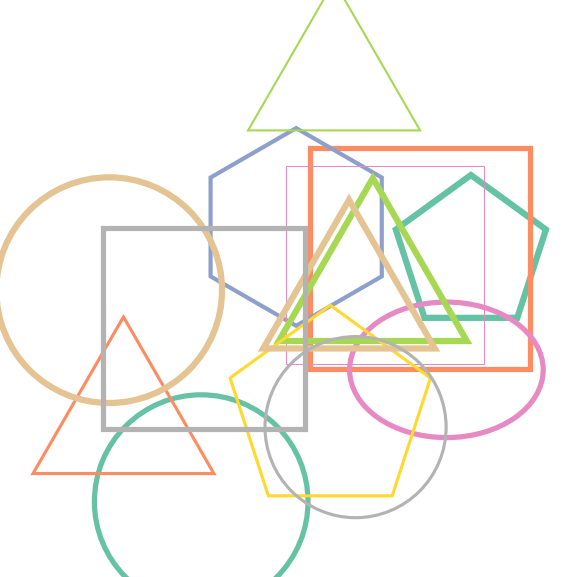[{"shape": "pentagon", "thickness": 3, "radius": 0.68, "center": [0.815, 0.559]}, {"shape": "circle", "thickness": 2.5, "radius": 0.92, "center": [0.348, 0.131]}, {"shape": "triangle", "thickness": 1.5, "radius": 0.9, "center": [0.214, 0.27]}, {"shape": "square", "thickness": 2.5, "radius": 0.95, "center": [0.728, 0.551]}, {"shape": "hexagon", "thickness": 2, "radius": 0.86, "center": [0.513, 0.606]}, {"shape": "square", "thickness": 0.5, "radius": 0.86, "center": [0.667, 0.541]}, {"shape": "oval", "thickness": 2.5, "radius": 0.84, "center": [0.773, 0.359]}, {"shape": "triangle", "thickness": 3, "radius": 0.94, "center": [0.646, 0.503]}, {"shape": "triangle", "thickness": 1, "radius": 0.86, "center": [0.579, 0.859]}, {"shape": "pentagon", "thickness": 1.5, "radius": 0.91, "center": [0.572, 0.288]}, {"shape": "circle", "thickness": 3, "radius": 0.98, "center": [0.189, 0.497]}, {"shape": "triangle", "thickness": 3, "radius": 0.86, "center": [0.604, 0.481]}, {"shape": "square", "thickness": 2.5, "radius": 0.87, "center": [0.353, 0.431]}, {"shape": "circle", "thickness": 1.5, "radius": 0.78, "center": [0.616, 0.26]}]